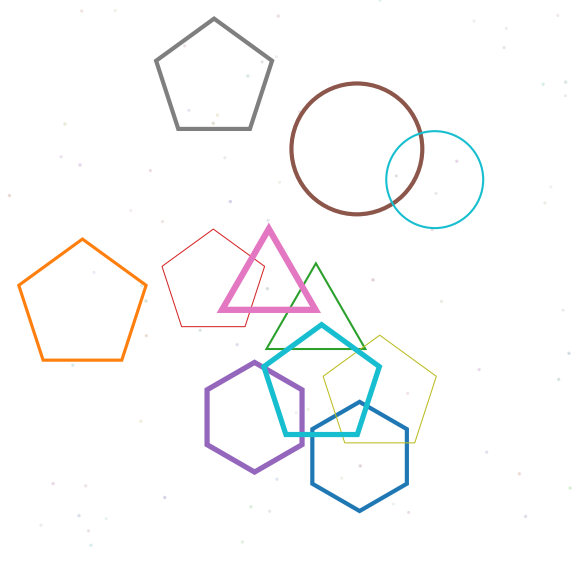[{"shape": "hexagon", "thickness": 2, "radius": 0.47, "center": [0.623, 0.209]}, {"shape": "pentagon", "thickness": 1.5, "radius": 0.58, "center": [0.143, 0.469]}, {"shape": "triangle", "thickness": 1, "radius": 0.49, "center": [0.547, 0.444]}, {"shape": "pentagon", "thickness": 0.5, "radius": 0.47, "center": [0.369, 0.509]}, {"shape": "hexagon", "thickness": 2.5, "radius": 0.47, "center": [0.441, 0.277]}, {"shape": "circle", "thickness": 2, "radius": 0.57, "center": [0.618, 0.741]}, {"shape": "triangle", "thickness": 3, "radius": 0.47, "center": [0.466, 0.509]}, {"shape": "pentagon", "thickness": 2, "radius": 0.53, "center": [0.371, 0.861]}, {"shape": "pentagon", "thickness": 0.5, "radius": 0.52, "center": [0.658, 0.316]}, {"shape": "circle", "thickness": 1, "radius": 0.42, "center": [0.753, 0.688]}, {"shape": "pentagon", "thickness": 2.5, "radius": 0.53, "center": [0.557, 0.332]}]